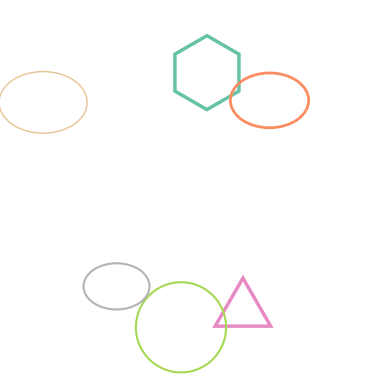[{"shape": "hexagon", "thickness": 2.5, "radius": 0.48, "center": [0.538, 0.811]}, {"shape": "oval", "thickness": 2, "radius": 0.51, "center": [0.7, 0.739]}, {"shape": "triangle", "thickness": 2.5, "radius": 0.42, "center": [0.631, 0.194]}, {"shape": "circle", "thickness": 1.5, "radius": 0.59, "center": [0.47, 0.15]}, {"shape": "oval", "thickness": 1, "radius": 0.57, "center": [0.112, 0.734]}, {"shape": "oval", "thickness": 1.5, "radius": 0.43, "center": [0.303, 0.256]}]